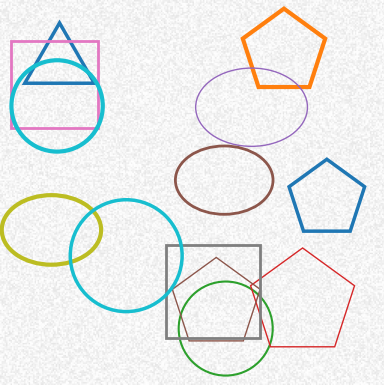[{"shape": "triangle", "thickness": 2.5, "radius": 0.52, "center": [0.155, 0.836]}, {"shape": "pentagon", "thickness": 2.5, "radius": 0.52, "center": [0.849, 0.483]}, {"shape": "pentagon", "thickness": 3, "radius": 0.56, "center": [0.738, 0.865]}, {"shape": "circle", "thickness": 1.5, "radius": 0.61, "center": [0.586, 0.147]}, {"shape": "pentagon", "thickness": 1, "radius": 0.71, "center": [0.786, 0.214]}, {"shape": "oval", "thickness": 1, "radius": 0.73, "center": [0.653, 0.722]}, {"shape": "oval", "thickness": 2, "radius": 0.63, "center": [0.582, 0.532]}, {"shape": "pentagon", "thickness": 1, "radius": 0.6, "center": [0.562, 0.212]}, {"shape": "square", "thickness": 2, "radius": 0.57, "center": [0.141, 0.78]}, {"shape": "square", "thickness": 2, "radius": 0.61, "center": [0.553, 0.243]}, {"shape": "oval", "thickness": 3, "radius": 0.65, "center": [0.134, 0.403]}, {"shape": "circle", "thickness": 3, "radius": 0.59, "center": [0.148, 0.725]}, {"shape": "circle", "thickness": 2.5, "radius": 0.73, "center": [0.328, 0.336]}]